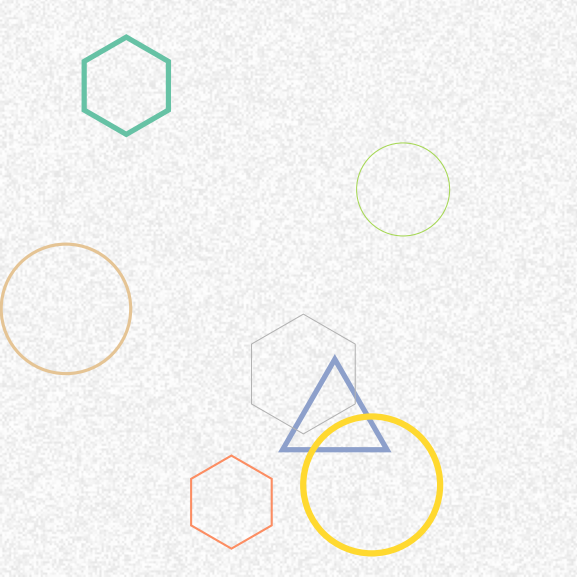[{"shape": "hexagon", "thickness": 2.5, "radius": 0.42, "center": [0.219, 0.851]}, {"shape": "hexagon", "thickness": 1, "radius": 0.4, "center": [0.401, 0.13]}, {"shape": "triangle", "thickness": 2.5, "radius": 0.52, "center": [0.58, 0.273]}, {"shape": "circle", "thickness": 0.5, "radius": 0.4, "center": [0.698, 0.671]}, {"shape": "circle", "thickness": 3, "radius": 0.59, "center": [0.644, 0.159]}, {"shape": "circle", "thickness": 1.5, "radius": 0.56, "center": [0.114, 0.464]}, {"shape": "hexagon", "thickness": 0.5, "radius": 0.52, "center": [0.525, 0.351]}]